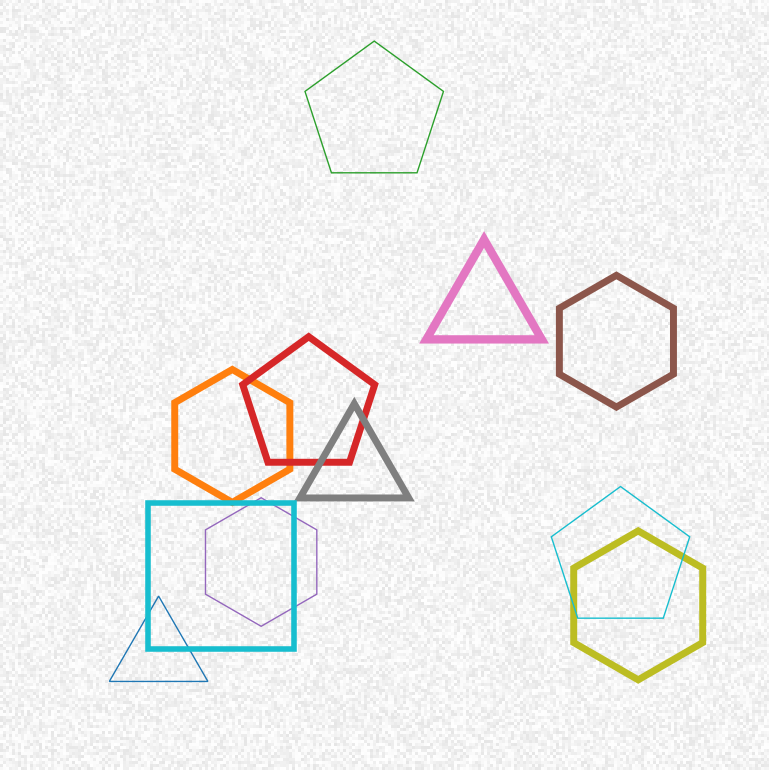[{"shape": "triangle", "thickness": 0.5, "radius": 0.37, "center": [0.206, 0.152]}, {"shape": "hexagon", "thickness": 2.5, "radius": 0.43, "center": [0.302, 0.434]}, {"shape": "pentagon", "thickness": 0.5, "radius": 0.47, "center": [0.486, 0.852]}, {"shape": "pentagon", "thickness": 2.5, "radius": 0.45, "center": [0.401, 0.473]}, {"shape": "hexagon", "thickness": 0.5, "radius": 0.42, "center": [0.339, 0.27]}, {"shape": "hexagon", "thickness": 2.5, "radius": 0.43, "center": [0.801, 0.557]}, {"shape": "triangle", "thickness": 3, "radius": 0.43, "center": [0.629, 0.602]}, {"shape": "triangle", "thickness": 2.5, "radius": 0.41, "center": [0.46, 0.394]}, {"shape": "hexagon", "thickness": 2.5, "radius": 0.48, "center": [0.829, 0.214]}, {"shape": "square", "thickness": 2, "radius": 0.48, "center": [0.287, 0.252]}, {"shape": "pentagon", "thickness": 0.5, "radius": 0.47, "center": [0.806, 0.274]}]